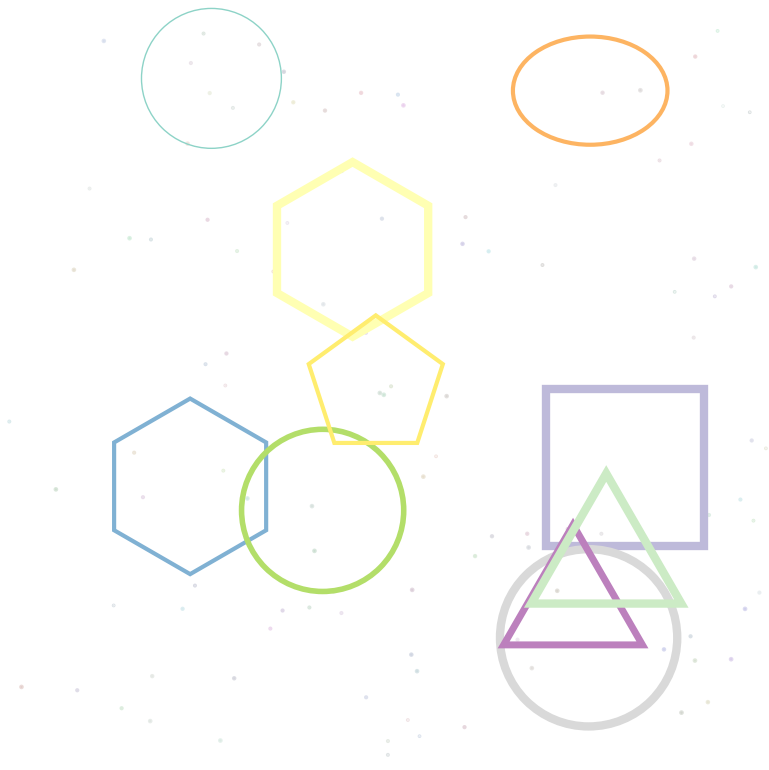[{"shape": "circle", "thickness": 0.5, "radius": 0.45, "center": [0.275, 0.898]}, {"shape": "hexagon", "thickness": 3, "radius": 0.57, "center": [0.458, 0.676]}, {"shape": "square", "thickness": 3, "radius": 0.51, "center": [0.812, 0.393]}, {"shape": "hexagon", "thickness": 1.5, "radius": 0.57, "center": [0.247, 0.368]}, {"shape": "oval", "thickness": 1.5, "radius": 0.5, "center": [0.766, 0.882]}, {"shape": "circle", "thickness": 2, "radius": 0.53, "center": [0.419, 0.337]}, {"shape": "circle", "thickness": 3, "radius": 0.58, "center": [0.764, 0.172]}, {"shape": "triangle", "thickness": 2.5, "radius": 0.52, "center": [0.744, 0.215]}, {"shape": "triangle", "thickness": 3, "radius": 0.56, "center": [0.787, 0.272]}, {"shape": "pentagon", "thickness": 1.5, "radius": 0.46, "center": [0.488, 0.499]}]